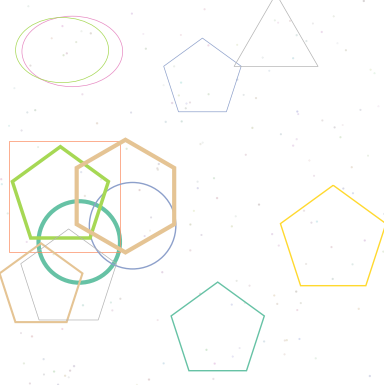[{"shape": "pentagon", "thickness": 1, "radius": 0.64, "center": [0.565, 0.14]}, {"shape": "circle", "thickness": 3, "radius": 0.53, "center": [0.206, 0.372]}, {"shape": "square", "thickness": 0.5, "radius": 0.72, "center": [0.168, 0.49]}, {"shape": "pentagon", "thickness": 0.5, "radius": 0.53, "center": [0.526, 0.795]}, {"shape": "circle", "thickness": 1, "radius": 0.56, "center": [0.344, 0.414]}, {"shape": "oval", "thickness": 0.5, "radius": 0.65, "center": [0.188, 0.866]}, {"shape": "oval", "thickness": 0.5, "radius": 0.6, "center": [0.161, 0.87]}, {"shape": "pentagon", "thickness": 2.5, "radius": 0.66, "center": [0.157, 0.488]}, {"shape": "pentagon", "thickness": 1, "radius": 0.72, "center": [0.865, 0.375]}, {"shape": "hexagon", "thickness": 3, "radius": 0.73, "center": [0.326, 0.491]}, {"shape": "pentagon", "thickness": 1.5, "radius": 0.57, "center": [0.107, 0.255]}, {"shape": "pentagon", "thickness": 0.5, "radius": 0.65, "center": [0.178, 0.275]}, {"shape": "triangle", "thickness": 0.5, "radius": 0.63, "center": [0.717, 0.89]}]